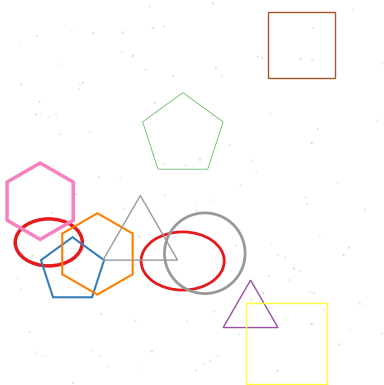[{"shape": "oval", "thickness": 2.5, "radius": 0.44, "center": [0.127, 0.37]}, {"shape": "oval", "thickness": 2, "radius": 0.54, "center": [0.474, 0.322]}, {"shape": "pentagon", "thickness": 1.5, "radius": 0.43, "center": [0.188, 0.298]}, {"shape": "pentagon", "thickness": 0.5, "radius": 0.55, "center": [0.475, 0.65]}, {"shape": "triangle", "thickness": 1, "radius": 0.41, "center": [0.651, 0.19]}, {"shape": "hexagon", "thickness": 1.5, "radius": 0.53, "center": [0.253, 0.341]}, {"shape": "square", "thickness": 1, "radius": 0.53, "center": [0.743, 0.107]}, {"shape": "square", "thickness": 1, "radius": 0.43, "center": [0.783, 0.884]}, {"shape": "hexagon", "thickness": 2.5, "radius": 0.5, "center": [0.104, 0.477]}, {"shape": "triangle", "thickness": 1, "radius": 0.56, "center": [0.364, 0.38]}, {"shape": "circle", "thickness": 2, "radius": 0.52, "center": [0.532, 0.342]}]